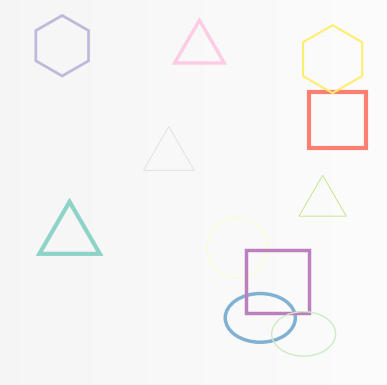[{"shape": "triangle", "thickness": 3, "radius": 0.45, "center": [0.18, 0.386]}, {"shape": "circle", "thickness": 0.5, "radius": 0.39, "center": [0.613, 0.357]}, {"shape": "hexagon", "thickness": 2, "radius": 0.39, "center": [0.16, 0.881]}, {"shape": "square", "thickness": 3, "radius": 0.36, "center": [0.871, 0.689]}, {"shape": "oval", "thickness": 2.5, "radius": 0.45, "center": [0.672, 0.174]}, {"shape": "triangle", "thickness": 0.5, "radius": 0.35, "center": [0.833, 0.474]}, {"shape": "triangle", "thickness": 2.5, "radius": 0.37, "center": [0.515, 0.873]}, {"shape": "triangle", "thickness": 0.5, "radius": 0.38, "center": [0.436, 0.595]}, {"shape": "square", "thickness": 2.5, "radius": 0.41, "center": [0.716, 0.269]}, {"shape": "oval", "thickness": 1, "radius": 0.41, "center": [0.784, 0.133]}, {"shape": "hexagon", "thickness": 1.5, "radius": 0.44, "center": [0.858, 0.846]}]